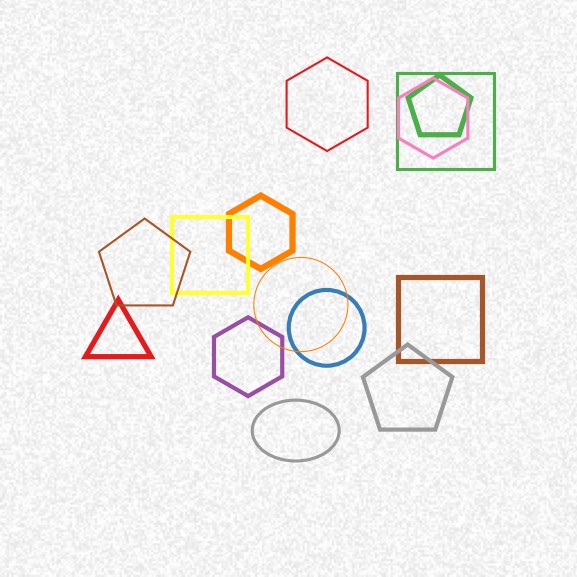[{"shape": "hexagon", "thickness": 1, "radius": 0.41, "center": [0.566, 0.819]}, {"shape": "triangle", "thickness": 2.5, "radius": 0.33, "center": [0.205, 0.414]}, {"shape": "circle", "thickness": 2, "radius": 0.33, "center": [0.566, 0.431]}, {"shape": "square", "thickness": 1.5, "radius": 0.42, "center": [0.772, 0.79]}, {"shape": "pentagon", "thickness": 2.5, "radius": 0.29, "center": [0.761, 0.812]}, {"shape": "hexagon", "thickness": 2, "radius": 0.34, "center": [0.43, 0.382]}, {"shape": "hexagon", "thickness": 3, "radius": 0.32, "center": [0.452, 0.597]}, {"shape": "circle", "thickness": 0.5, "radius": 0.41, "center": [0.521, 0.472]}, {"shape": "square", "thickness": 2, "radius": 0.33, "center": [0.363, 0.557]}, {"shape": "pentagon", "thickness": 1, "radius": 0.42, "center": [0.25, 0.538]}, {"shape": "square", "thickness": 2.5, "radius": 0.37, "center": [0.762, 0.447]}, {"shape": "hexagon", "thickness": 1.5, "radius": 0.35, "center": [0.75, 0.795]}, {"shape": "pentagon", "thickness": 2, "radius": 0.41, "center": [0.706, 0.321]}, {"shape": "oval", "thickness": 1.5, "radius": 0.38, "center": [0.512, 0.254]}]